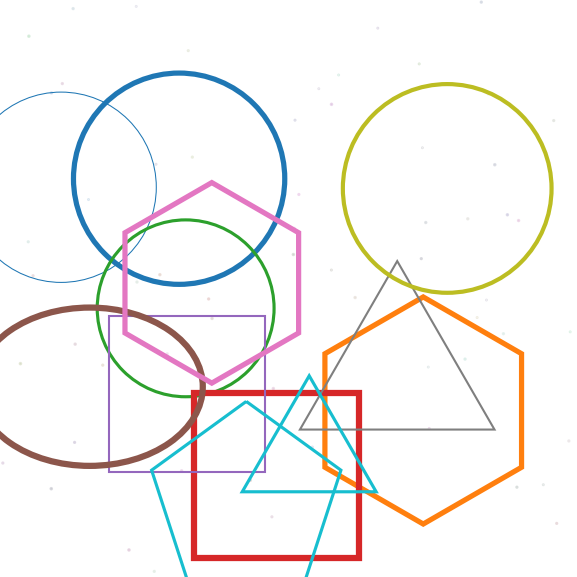[{"shape": "circle", "thickness": 0.5, "radius": 0.82, "center": [0.106, 0.675]}, {"shape": "circle", "thickness": 2.5, "radius": 0.91, "center": [0.31, 0.69]}, {"shape": "hexagon", "thickness": 2.5, "radius": 0.98, "center": [0.733, 0.288]}, {"shape": "circle", "thickness": 1.5, "radius": 0.77, "center": [0.321, 0.465]}, {"shape": "square", "thickness": 3, "radius": 0.71, "center": [0.479, 0.175]}, {"shape": "square", "thickness": 1, "radius": 0.67, "center": [0.324, 0.317]}, {"shape": "oval", "thickness": 3, "radius": 0.98, "center": [0.155, 0.329]}, {"shape": "hexagon", "thickness": 2.5, "radius": 0.87, "center": [0.367, 0.509]}, {"shape": "triangle", "thickness": 1, "radius": 0.97, "center": [0.688, 0.353]}, {"shape": "circle", "thickness": 2, "radius": 0.9, "center": [0.774, 0.673]}, {"shape": "triangle", "thickness": 1.5, "radius": 0.67, "center": [0.535, 0.215]}, {"shape": "pentagon", "thickness": 1.5, "radius": 0.86, "center": [0.426, 0.132]}]